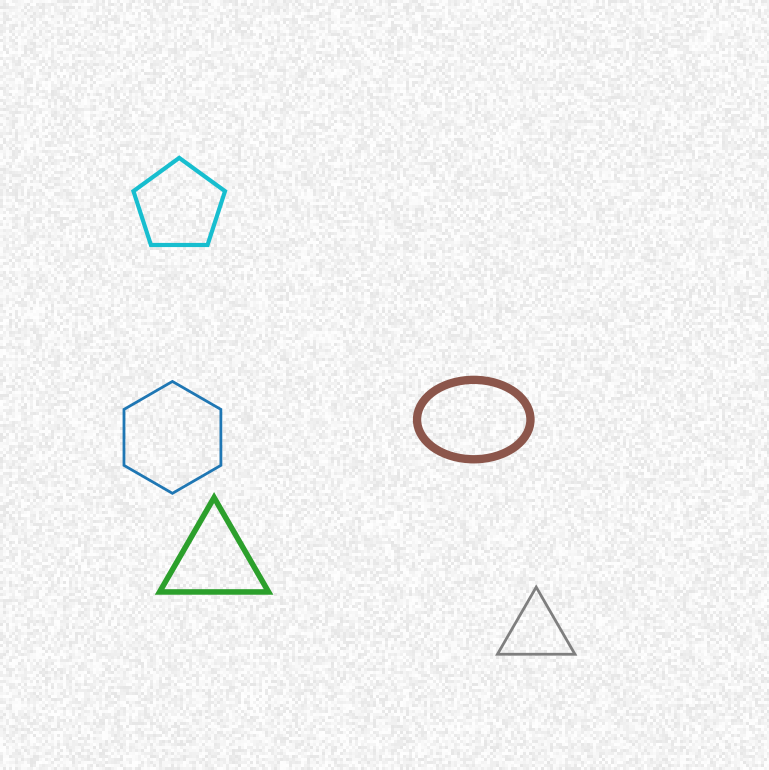[{"shape": "hexagon", "thickness": 1, "radius": 0.36, "center": [0.224, 0.432]}, {"shape": "triangle", "thickness": 2, "radius": 0.41, "center": [0.278, 0.272]}, {"shape": "oval", "thickness": 3, "radius": 0.37, "center": [0.615, 0.455]}, {"shape": "triangle", "thickness": 1, "radius": 0.29, "center": [0.696, 0.179]}, {"shape": "pentagon", "thickness": 1.5, "radius": 0.31, "center": [0.233, 0.732]}]